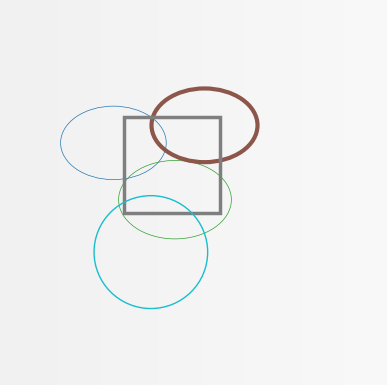[{"shape": "oval", "thickness": 0.5, "radius": 0.68, "center": [0.293, 0.629]}, {"shape": "oval", "thickness": 0.5, "radius": 0.73, "center": [0.452, 0.481]}, {"shape": "oval", "thickness": 3, "radius": 0.68, "center": [0.528, 0.675]}, {"shape": "square", "thickness": 2.5, "radius": 0.62, "center": [0.443, 0.571]}, {"shape": "circle", "thickness": 1, "radius": 0.73, "center": [0.389, 0.345]}]